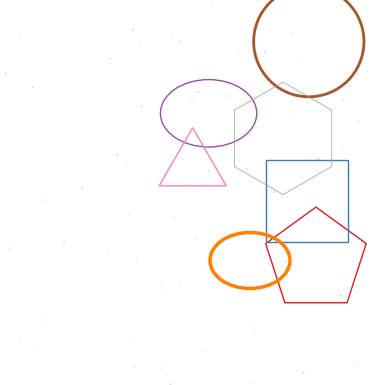[{"shape": "pentagon", "thickness": 1, "radius": 0.69, "center": [0.821, 0.325]}, {"shape": "square", "thickness": 1, "radius": 0.53, "center": [0.797, 0.478]}, {"shape": "oval", "thickness": 1, "radius": 0.63, "center": [0.542, 0.706]}, {"shape": "oval", "thickness": 2.5, "radius": 0.52, "center": [0.649, 0.323]}, {"shape": "circle", "thickness": 2, "radius": 0.72, "center": [0.802, 0.892]}, {"shape": "triangle", "thickness": 1, "radius": 0.5, "center": [0.501, 0.568]}, {"shape": "hexagon", "thickness": 0.5, "radius": 0.73, "center": [0.735, 0.641]}]